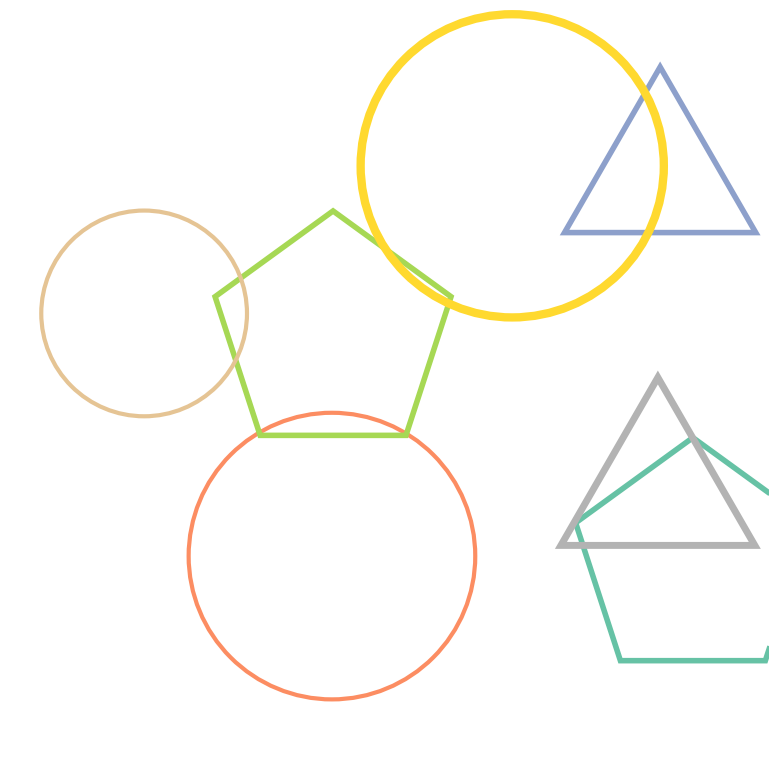[{"shape": "pentagon", "thickness": 2, "radius": 0.8, "center": [0.9, 0.272]}, {"shape": "circle", "thickness": 1.5, "radius": 0.93, "center": [0.431, 0.278]}, {"shape": "triangle", "thickness": 2, "radius": 0.72, "center": [0.857, 0.77]}, {"shape": "pentagon", "thickness": 2, "radius": 0.81, "center": [0.433, 0.565]}, {"shape": "circle", "thickness": 3, "radius": 0.98, "center": [0.665, 0.785]}, {"shape": "circle", "thickness": 1.5, "radius": 0.67, "center": [0.187, 0.593]}, {"shape": "triangle", "thickness": 2.5, "radius": 0.73, "center": [0.854, 0.364]}]